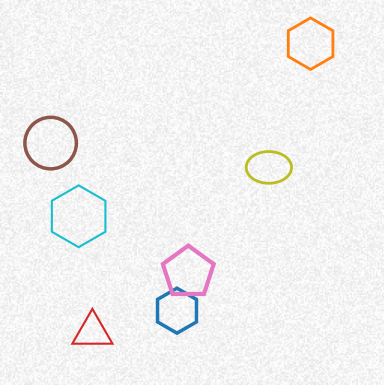[{"shape": "hexagon", "thickness": 2.5, "radius": 0.29, "center": [0.46, 0.193]}, {"shape": "hexagon", "thickness": 2, "radius": 0.33, "center": [0.807, 0.887]}, {"shape": "triangle", "thickness": 1.5, "radius": 0.3, "center": [0.24, 0.137]}, {"shape": "circle", "thickness": 2.5, "radius": 0.33, "center": [0.132, 0.628]}, {"shape": "pentagon", "thickness": 3, "radius": 0.35, "center": [0.489, 0.293]}, {"shape": "oval", "thickness": 2, "radius": 0.29, "center": [0.698, 0.565]}, {"shape": "hexagon", "thickness": 1.5, "radius": 0.4, "center": [0.204, 0.438]}]